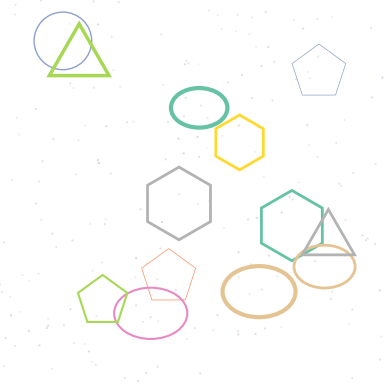[{"shape": "hexagon", "thickness": 2, "radius": 0.46, "center": [0.758, 0.414]}, {"shape": "oval", "thickness": 3, "radius": 0.37, "center": [0.517, 0.72]}, {"shape": "pentagon", "thickness": 0.5, "radius": 0.37, "center": [0.438, 0.281]}, {"shape": "circle", "thickness": 1, "radius": 0.37, "center": [0.163, 0.894]}, {"shape": "pentagon", "thickness": 0.5, "radius": 0.37, "center": [0.828, 0.812]}, {"shape": "oval", "thickness": 1.5, "radius": 0.48, "center": [0.391, 0.186]}, {"shape": "pentagon", "thickness": 1.5, "radius": 0.34, "center": [0.267, 0.218]}, {"shape": "triangle", "thickness": 2.5, "radius": 0.45, "center": [0.206, 0.848]}, {"shape": "hexagon", "thickness": 2, "radius": 0.36, "center": [0.622, 0.63]}, {"shape": "oval", "thickness": 3, "radius": 0.47, "center": [0.673, 0.242]}, {"shape": "oval", "thickness": 2, "radius": 0.4, "center": [0.843, 0.308]}, {"shape": "hexagon", "thickness": 2, "radius": 0.47, "center": [0.465, 0.472]}, {"shape": "triangle", "thickness": 2, "radius": 0.39, "center": [0.853, 0.377]}]